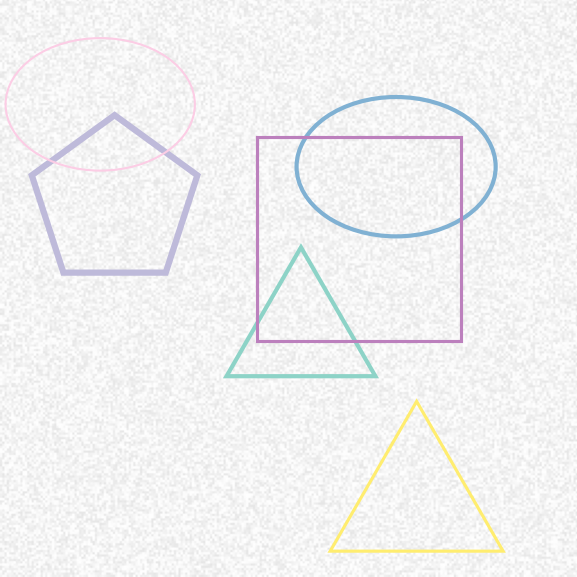[{"shape": "triangle", "thickness": 2, "radius": 0.74, "center": [0.521, 0.422]}, {"shape": "pentagon", "thickness": 3, "radius": 0.75, "center": [0.198, 0.649]}, {"shape": "oval", "thickness": 2, "radius": 0.86, "center": [0.686, 0.71]}, {"shape": "oval", "thickness": 1, "radius": 0.82, "center": [0.174, 0.818]}, {"shape": "square", "thickness": 1.5, "radius": 0.88, "center": [0.621, 0.586]}, {"shape": "triangle", "thickness": 1.5, "radius": 0.86, "center": [0.721, 0.131]}]